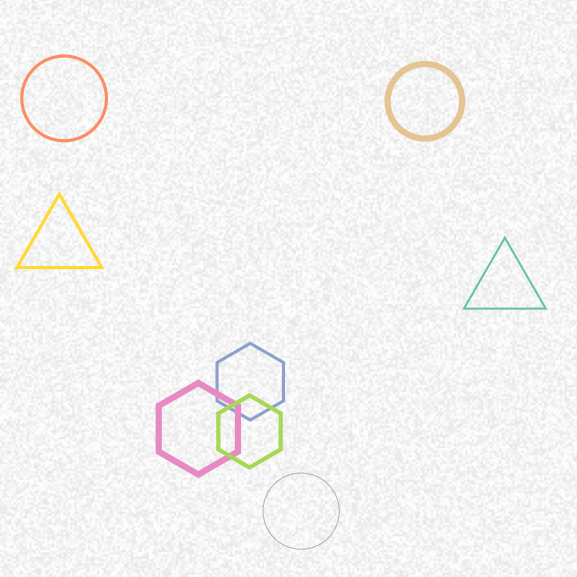[{"shape": "triangle", "thickness": 1, "radius": 0.41, "center": [0.874, 0.506]}, {"shape": "circle", "thickness": 1.5, "radius": 0.37, "center": [0.111, 0.829]}, {"shape": "hexagon", "thickness": 1.5, "radius": 0.33, "center": [0.433, 0.338]}, {"shape": "hexagon", "thickness": 3, "radius": 0.4, "center": [0.343, 0.257]}, {"shape": "hexagon", "thickness": 2, "radius": 0.31, "center": [0.432, 0.252]}, {"shape": "triangle", "thickness": 1.5, "radius": 0.42, "center": [0.103, 0.578]}, {"shape": "circle", "thickness": 3, "radius": 0.32, "center": [0.736, 0.824]}, {"shape": "circle", "thickness": 0.5, "radius": 0.33, "center": [0.521, 0.114]}]